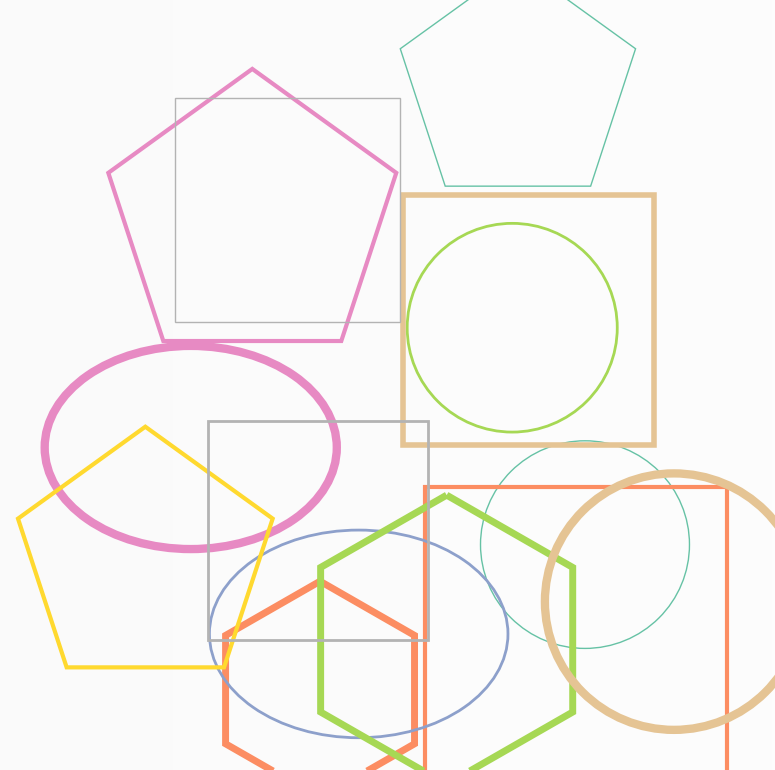[{"shape": "circle", "thickness": 0.5, "radius": 0.67, "center": [0.755, 0.293]}, {"shape": "pentagon", "thickness": 0.5, "radius": 0.8, "center": [0.668, 0.887]}, {"shape": "square", "thickness": 1.5, "radius": 0.98, "center": [0.744, 0.172]}, {"shape": "hexagon", "thickness": 2.5, "radius": 0.7, "center": [0.413, 0.104]}, {"shape": "oval", "thickness": 1, "radius": 0.96, "center": [0.463, 0.177]}, {"shape": "pentagon", "thickness": 1.5, "radius": 0.98, "center": [0.326, 0.715]}, {"shape": "oval", "thickness": 3, "radius": 0.94, "center": [0.246, 0.419]}, {"shape": "hexagon", "thickness": 2.5, "radius": 0.94, "center": [0.576, 0.169]}, {"shape": "circle", "thickness": 1, "radius": 0.68, "center": [0.661, 0.574]}, {"shape": "pentagon", "thickness": 1.5, "radius": 0.86, "center": [0.188, 0.273]}, {"shape": "circle", "thickness": 3, "radius": 0.83, "center": [0.87, 0.219]}, {"shape": "square", "thickness": 2, "radius": 0.81, "center": [0.682, 0.585]}, {"shape": "square", "thickness": 0.5, "radius": 0.73, "center": [0.371, 0.727]}, {"shape": "square", "thickness": 1, "radius": 0.71, "center": [0.411, 0.311]}]